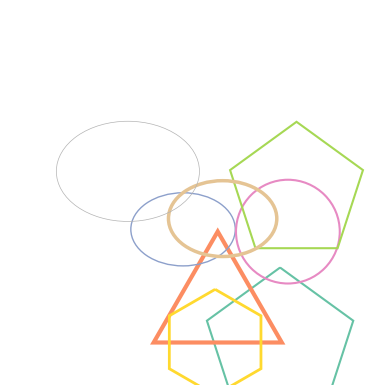[{"shape": "pentagon", "thickness": 1.5, "radius": 1.0, "center": [0.727, 0.105]}, {"shape": "triangle", "thickness": 3, "radius": 0.96, "center": [0.566, 0.206]}, {"shape": "oval", "thickness": 1, "radius": 0.68, "center": [0.475, 0.404]}, {"shape": "circle", "thickness": 1.5, "radius": 0.67, "center": [0.748, 0.398]}, {"shape": "pentagon", "thickness": 1.5, "radius": 0.91, "center": [0.77, 0.502]}, {"shape": "hexagon", "thickness": 2, "radius": 0.69, "center": [0.559, 0.111]}, {"shape": "oval", "thickness": 2.5, "radius": 0.7, "center": [0.578, 0.432]}, {"shape": "oval", "thickness": 0.5, "radius": 0.93, "center": [0.332, 0.555]}]